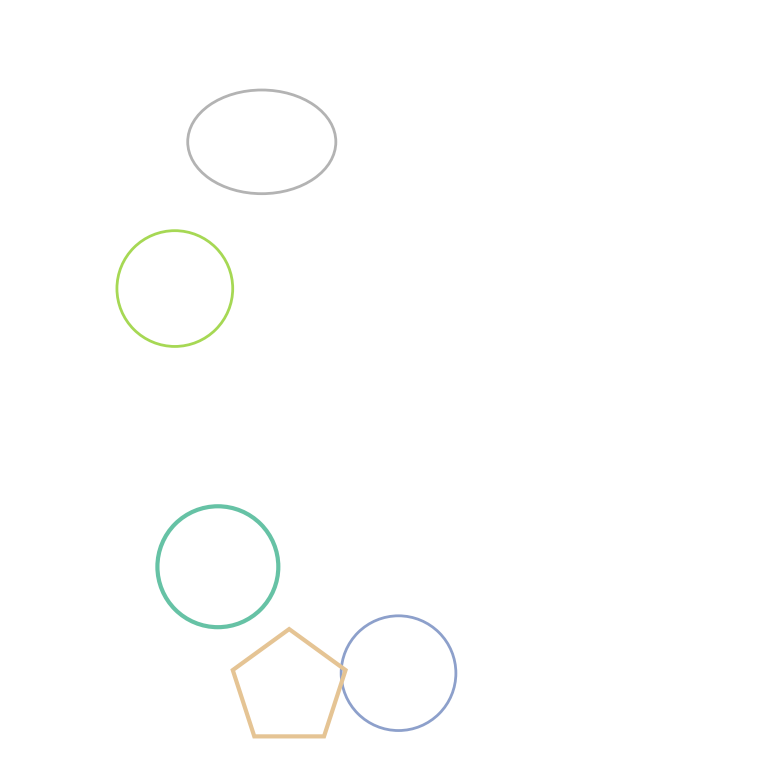[{"shape": "circle", "thickness": 1.5, "radius": 0.39, "center": [0.283, 0.264]}, {"shape": "circle", "thickness": 1, "radius": 0.37, "center": [0.518, 0.126]}, {"shape": "circle", "thickness": 1, "radius": 0.38, "center": [0.227, 0.625]}, {"shape": "pentagon", "thickness": 1.5, "radius": 0.39, "center": [0.376, 0.106]}, {"shape": "oval", "thickness": 1, "radius": 0.48, "center": [0.34, 0.816]}]